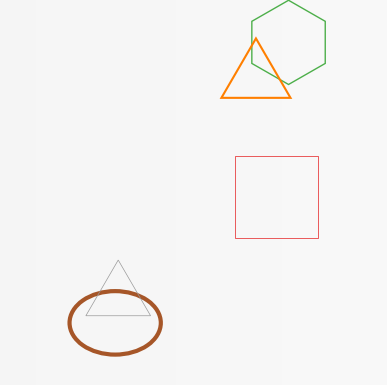[{"shape": "square", "thickness": 0.5, "radius": 0.53, "center": [0.714, 0.489]}, {"shape": "hexagon", "thickness": 1, "radius": 0.55, "center": [0.745, 0.89]}, {"shape": "triangle", "thickness": 1.5, "radius": 0.51, "center": [0.661, 0.797]}, {"shape": "oval", "thickness": 3, "radius": 0.59, "center": [0.297, 0.161]}, {"shape": "triangle", "thickness": 0.5, "radius": 0.48, "center": [0.305, 0.228]}]